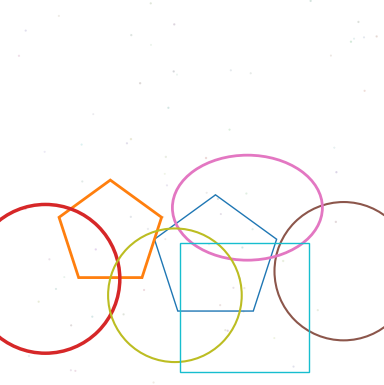[{"shape": "pentagon", "thickness": 1, "radius": 0.83, "center": [0.56, 0.327]}, {"shape": "pentagon", "thickness": 2, "radius": 0.7, "center": [0.287, 0.392]}, {"shape": "circle", "thickness": 2.5, "radius": 0.97, "center": [0.118, 0.276]}, {"shape": "circle", "thickness": 1.5, "radius": 0.9, "center": [0.893, 0.296]}, {"shape": "oval", "thickness": 2, "radius": 0.97, "center": [0.643, 0.461]}, {"shape": "circle", "thickness": 1.5, "radius": 0.87, "center": [0.454, 0.233]}, {"shape": "square", "thickness": 1, "radius": 0.84, "center": [0.635, 0.202]}]